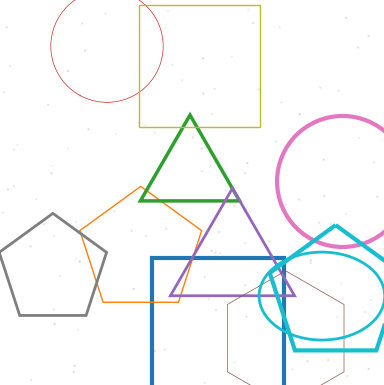[{"shape": "square", "thickness": 3, "radius": 0.86, "center": [0.567, 0.159]}, {"shape": "pentagon", "thickness": 1, "radius": 0.83, "center": [0.366, 0.349]}, {"shape": "triangle", "thickness": 2.5, "radius": 0.74, "center": [0.494, 0.553]}, {"shape": "circle", "thickness": 0.5, "radius": 0.73, "center": [0.278, 0.88]}, {"shape": "triangle", "thickness": 2, "radius": 0.93, "center": [0.604, 0.325]}, {"shape": "hexagon", "thickness": 0.5, "radius": 0.87, "center": [0.742, 0.122]}, {"shape": "circle", "thickness": 3, "radius": 0.85, "center": [0.89, 0.529]}, {"shape": "pentagon", "thickness": 2, "radius": 0.73, "center": [0.137, 0.299]}, {"shape": "square", "thickness": 1, "radius": 0.79, "center": [0.518, 0.828]}, {"shape": "pentagon", "thickness": 3, "radius": 0.9, "center": [0.872, 0.235]}, {"shape": "oval", "thickness": 2, "radius": 0.82, "center": [0.836, 0.231]}]